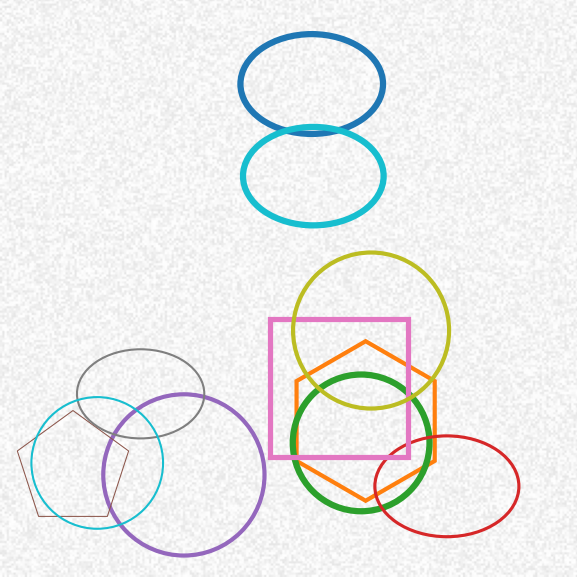[{"shape": "oval", "thickness": 3, "radius": 0.62, "center": [0.54, 0.854]}, {"shape": "hexagon", "thickness": 2, "radius": 0.69, "center": [0.633, 0.27]}, {"shape": "circle", "thickness": 3, "radius": 0.59, "center": [0.625, 0.232]}, {"shape": "oval", "thickness": 1.5, "radius": 0.62, "center": [0.774, 0.157]}, {"shape": "circle", "thickness": 2, "radius": 0.7, "center": [0.318, 0.177]}, {"shape": "pentagon", "thickness": 0.5, "radius": 0.51, "center": [0.126, 0.187]}, {"shape": "square", "thickness": 2.5, "radius": 0.6, "center": [0.586, 0.328]}, {"shape": "oval", "thickness": 1, "radius": 0.55, "center": [0.244, 0.317]}, {"shape": "circle", "thickness": 2, "radius": 0.68, "center": [0.643, 0.427]}, {"shape": "oval", "thickness": 3, "radius": 0.61, "center": [0.543, 0.694]}, {"shape": "circle", "thickness": 1, "radius": 0.57, "center": [0.168, 0.198]}]